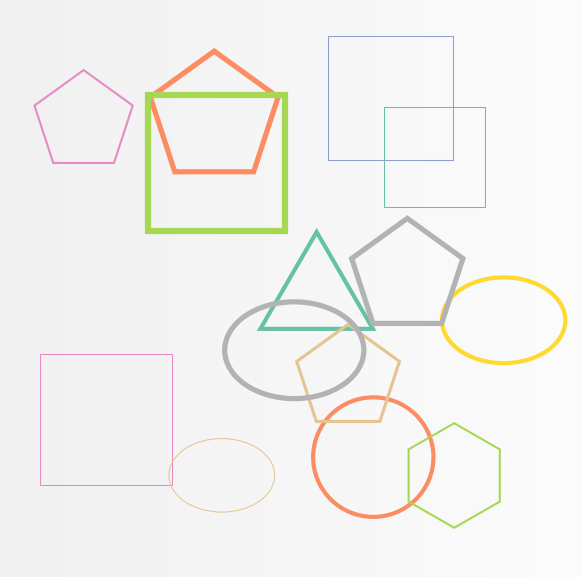[{"shape": "triangle", "thickness": 2, "radius": 0.56, "center": [0.545, 0.486]}, {"shape": "square", "thickness": 0.5, "radius": 0.43, "center": [0.747, 0.728]}, {"shape": "pentagon", "thickness": 2.5, "radius": 0.58, "center": [0.369, 0.795]}, {"shape": "circle", "thickness": 2, "radius": 0.52, "center": [0.642, 0.208]}, {"shape": "square", "thickness": 0.5, "radius": 0.54, "center": [0.672, 0.829]}, {"shape": "square", "thickness": 0.5, "radius": 0.57, "center": [0.182, 0.273]}, {"shape": "pentagon", "thickness": 1, "radius": 0.44, "center": [0.144, 0.789]}, {"shape": "hexagon", "thickness": 1, "radius": 0.45, "center": [0.781, 0.176]}, {"shape": "square", "thickness": 3, "radius": 0.59, "center": [0.372, 0.716]}, {"shape": "oval", "thickness": 2, "radius": 0.53, "center": [0.867, 0.445]}, {"shape": "oval", "thickness": 0.5, "radius": 0.45, "center": [0.382, 0.176]}, {"shape": "pentagon", "thickness": 1.5, "radius": 0.46, "center": [0.599, 0.345]}, {"shape": "pentagon", "thickness": 2.5, "radius": 0.5, "center": [0.701, 0.52]}, {"shape": "oval", "thickness": 2.5, "radius": 0.6, "center": [0.506, 0.393]}]